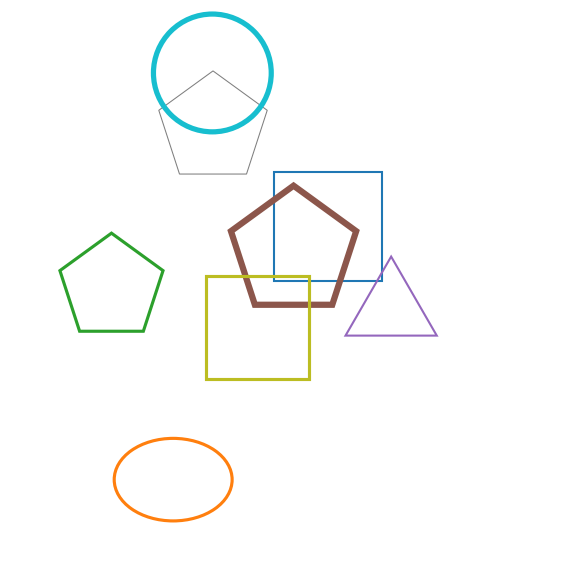[{"shape": "square", "thickness": 1, "radius": 0.47, "center": [0.568, 0.607]}, {"shape": "oval", "thickness": 1.5, "radius": 0.51, "center": [0.3, 0.169]}, {"shape": "pentagon", "thickness": 1.5, "radius": 0.47, "center": [0.193, 0.502]}, {"shape": "triangle", "thickness": 1, "radius": 0.46, "center": [0.677, 0.464]}, {"shape": "pentagon", "thickness": 3, "radius": 0.57, "center": [0.508, 0.564]}, {"shape": "pentagon", "thickness": 0.5, "radius": 0.49, "center": [0.369, 0.778]}, {"shape": "square", "thickness": 1.5, "radius": 0.44, "center": [0.446, 0.432]}, {"shape": "circle", "thickness": 2.5, "radius": 0.51, "center": [0.368, 0.873]}]